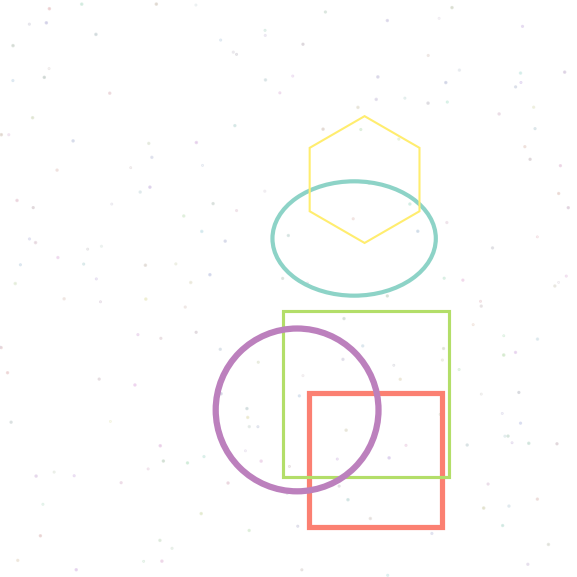[{"shape": "oval", "thickness": 2, "radius": 0.71, "center": [0.613, 0.586]}, {"shape": "square", "thickness": 2.5, "radius": 0.58, "center": [0.65, 0.202]}, {"shape": "square", "thickness": 1.5, "radius": 0.72, "center": [0.633, 0.317]}, {"shape": "circle", "thickness": 3, "radius": 0.7, "center": [0.514, 0.289]}, {"shape": "hexagon", "thickness": 1, "radius": 0.55, "center": [0.631, 0.688]}]